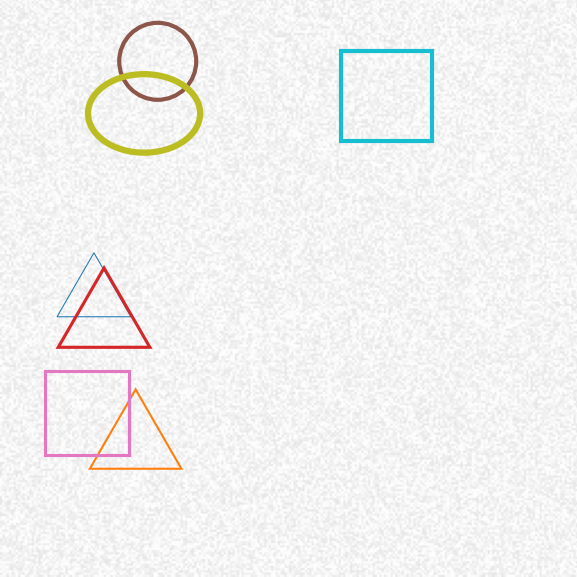[{"shape": "triangle", "thickness": 0.5, "radius": 0.37, "center": [0.163, 0.488]}, {"shape": "triangle", "thickness": 1, "radius": 0.46, "center": [0.235, 0.233]}, {"shape": "triangle", "thickness": 1.5, "radius": 0.46, "center": [0.18, 0.444]}, {"shape": "circle", "thickness": 2, "radius": 0.33, "center": [0.273, 0.893]}, {"shape": "square", "thickness": 1.5, "radius": 0.36, "center": [0.151, 0.283]}, {"shape": "oval", "thickness": 3, "radius": 0.49, "center": [0.249, 0.803]}, {"shape": "square", "thickness": 2, "radius": 0.39, "center": [0.669, 0.833]}]